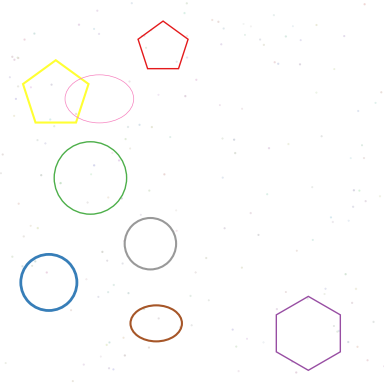[{"shape": "pentagon", "thickness": 1, "radius": 0.34, "center": [0.424, 0.877]}, {"shape": "circle", "thickness": 2, "radius": 0.36, "center": [0.127, 0.266]}, {"shape": "circle", "thickness": 1, "radius": 0.47, "center": [0.235, 0.538]}, {"shape": "hexagon", "thickness": 1, "radius": 0.48, "center": [0.801, 0.134]}, {"shape": "pentagon", "thickness": 1.5, "radius": 0.45, "center": [0.145, 0.754]}, {"shape": "oval", "thickness": 1.5, "radius": 0.33, "center": [0.406, 0.16]}, {"shape": "oval", "thickness": 0.5, "radius": 0.45, "center": [0.258, 0.743]}, {"shape": "circle", "thickness": 1.5, "radius": 0.33, "center": [0.391, 0.367]}]